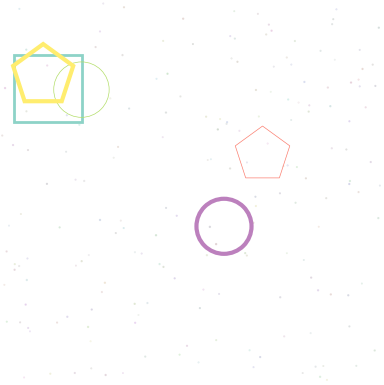[{"shape": "square", "thickness": 2, "radius": 0.44, "center": [0.125, 0.77]}, {"shape": "pentagon", "thickness": 0.5, "radius": 0.37, "center": [0.682, 0.598]}, {"shape": "circle", "thickness": 0.5, "radius": 0.36, "center": [0.212, 0.767]}, {"shape": "circle", "thickness": 3, "radius": 0.36, "center": [0.582, 0.412]}, {"shape": "pentagon", "thickness": 3, "radius": 0.41, "center": [0.112, 0.803]}]